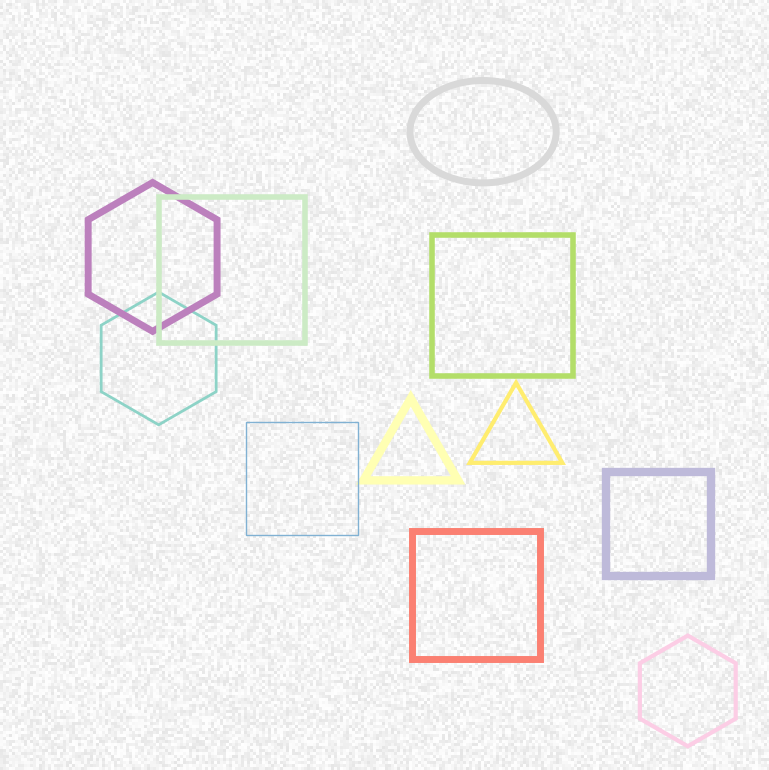[{"shape": "hexagon", "thickness": 1, "radius": 0.43, "center": [0.206, 0.535]}, {"shape": "triangle", "thickness": 3, "radius": 0.36, "center": [0.533, 0.412]}, {"shape": "square", "thickness": 3, "radius": 0.34, "center": [0.855, 0.319]}, {"shape": "square", "thickness": 2.5, "radius": 0.42, "center": [0.618, 0.227]}, {"shape": "square", "thickness": 0.5, "radius": 0.37, "center": [0.392, 0.379]}, {"shape": "square", "thickness": 2, "radius": 0.46, "center": [0.653, 0.603]}, {"shape": "hexagon", "thickness": 1.5, "radius": 0.36, "center": [0.893, 0.103]}, {"shape": "oval", "thickness": 2.5, "radius": 0.47, "center": [0.627, 0.829]}, {"shape": "hexagon", "thickness": 2.5, "radius": 0.48, "center": [0.198, 0.666]}, {"shape": "square", "thickness": 2, "radius": 0.47, "center": [0.301, 0.65]}, {"shape": "triangle", "thickness": 1.5, "radius": 0.35, "center": [0.67, 0.434]}]